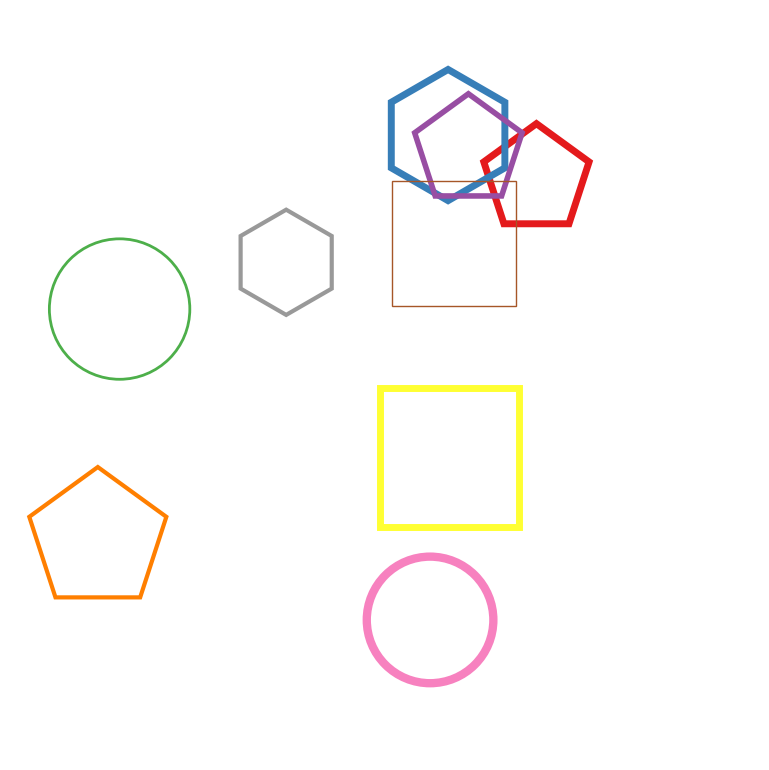[{"shape": "pentagon", "thickness": 2.5, "radius": 0.36, "center": [0.697, 0.768]}, {"shape": "hexagon", "thickness": 2.5, "radius": 0.43, "center": [0.582, 0.825]}, {"shape": "circle", "thickness": 1, "radius": 0.46, "center": [0.155, 0.599]}, {"shape": "pentagon", "thickness": 2, "radius": 0.37, "center": [0.608, 0.805]}, {"shape": "pentagon", "thickness": 1.5, "radius": 0.47, "center": [0.127, 0.3]}, {"shape": "square", "thickness": 2.5, "radius": 0.45, "center": [0.584, 0.406]}, {"shape": "square", "thickness": 0.5, "radius": 0.4, "center": [0.59, 0.684]}, {"shape": "circle", "thickness": 3, "radius": 0.41, "center": [0.559, 0.195]}, {"shape": "hexagon", "thickness": 1.5, "radius": 0.34, "center": [0.372, 0.659]}]